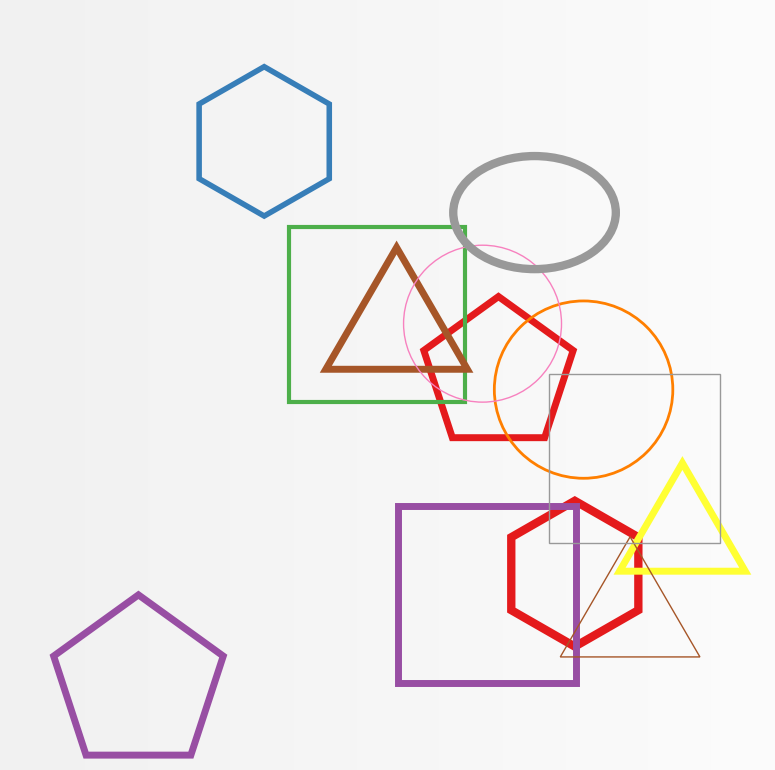[{"shape": "hexagon", "thickness": 3, "radius": 0.47, "center": [0.742, 0.255]}, {"shape": "pentagon", "thickness": 2.5, "radius": 0.51, "center": [0.643, 0.514]}, {"shape": "hexagon", "thickness": 2, "radius": 0.48, "center": [0.341, 0.816]}, {"shape": "square", "thickness": 1.5, "radius": 0.57, "center": [0.487, 0.592]}, {"shape": "pentagon", "thickness": 2.5, "radius": 0.58, "center": [0.179, 0.112]}, {"shape": "square", "thickness": 2.5, "radius": 0.57, "center": [0.629, 0.228]}, {"shape": "circle", "thickness": 1, "radius": 0.58, "center": [0.753, 0.494]}, {"shape": "triangle", "thickness": 2.5, "radius": 0.47, "center": [0.881, 0.305]}, {"shape": "triangle", "thickness": 2.5, "radius": 0.53, "center": [0.512, 0.573]}, {"shape": "triangle", "thickness": 0.5, "radius": 0.52, "center": [0.813, 0.199]}, {"shape": "circle", "thickness": 0.5, "radius": 0.51, "center": [0.623, 0.58]}, {"shape": "square", "thickness": 0.5, "radius": 0.55, "center": [0.819, 0.404]}, {"shape": "oval", "thickness": 3, "radius": 0.52, "center": [0.69, 0.724]}]